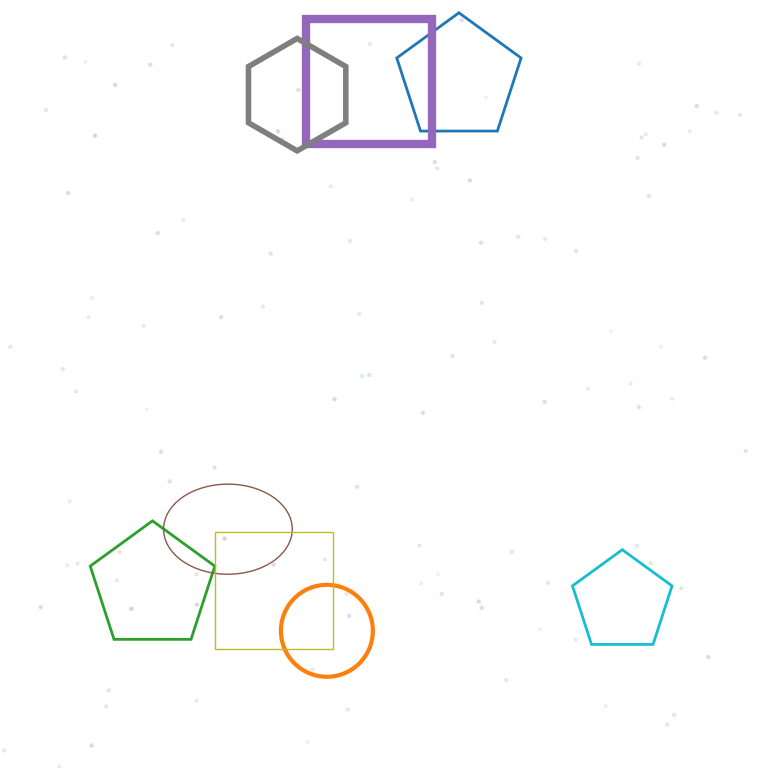[{"shape": "pentagon", "thickness": 1, "radius": 0.42, "center": [0.596, 0.898]}, {"shape": "circle", "thickness": 1.5, "radius": 0.3, "center": [0.425, 0.181]}, {"shape": "pentagon", "thickness": 1, "radius": 0.43, "center": [0.198, 0.238]}, {"shape": "square", "thickness": 3, "radius": 0.41, "center": [0.479, 0.894]}, {"shape": "oval", "thickness": 0.5, "radius": 0.42, "center": [0.296, 0.313]}, {"shape": "hexagon", "thickness": 2, "radius": 0.36, "center": [0.386, 0.877]}, {"shape": "square", "thickness": 0.5, "radius": 0.38, "center": [0.355, 0.233]}, {"shape": "pentagon", "thickness": 1, "radius": 0.34, "center": [0.808, 0.218]}]